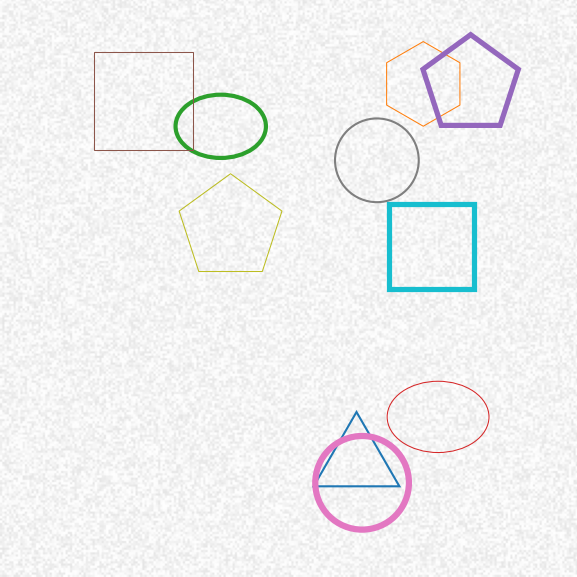[{"shape": "triangle", "thickness": 1, "radius": 0.43, "center": [0.617, 0.2]}, {"shape": "hexagon", "thickness": 0.5, "radius": 0.37, "center": [0.733, 0.854]}, {"shape": "oval", "thickness": 2, "radius": 0.39, "center": [0.382, 0.78]}, {"shape": "oval", "thickness": 0.5, "radius": 0.44, "center": [0.759, 0.277]}, {"shape": "pentagon", "thickness": 2.5, "radius": 0.43, "center": [0.815, 0.852]}, {"shape": "square", "thickness": 0.5, "radius": 0.43, "center": [0.248, 0.824]}, {"shape": "circle", "thickness": 3, "radius": 0.41, "center": [0.627, 0.163]}, {"shape": "circle", "thickness": 1, "radius": 0.36, "center": [0.653, 0.722]}, {"shape": "pentagon", "thickness": 0.5, "radius": 0.47, "center": [0.399, 0.605]}, {"shape": "square", "thickness": 2.5, "radius": 0.37, "center": [0.747, 0.572]}]